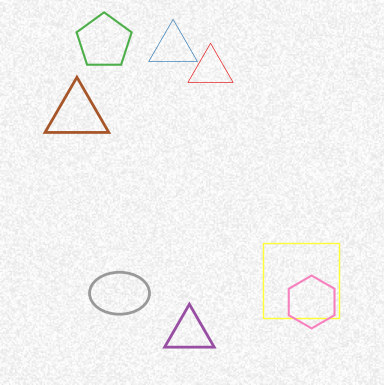[{"shape": "triangle", "thickness": 0.5, "radius": 0.34, "center": [0.547, 0.82]}, {"shape": "triangle", "thickness": 0.5, "radius": 0.37, "center": [0.45, 0.877]}, {"shape": "pentagon", "thickness": 1.5, "radius": 0.38, "center": [0.27, 0.893]}, {"shape": "triangle", "thickness": 2, "radius": 0.37, "center": [0.492, 0.136]}, {"shape": "square", "thickness": 1, "radius": 0.49, "center": [0.782, 0.272]}, {"shape": "triangle", "thickness": 2, "radius": 0.48, "center": [0.2, 0.704]}, {"shape": "hexagon", "thickness": 1.5, "radius": 0.34, "center": [0.809, 0.216]}, {"shape": "oval", "thickness": 2, "radius": 0.39, "center": [0.31, 0.238]}]